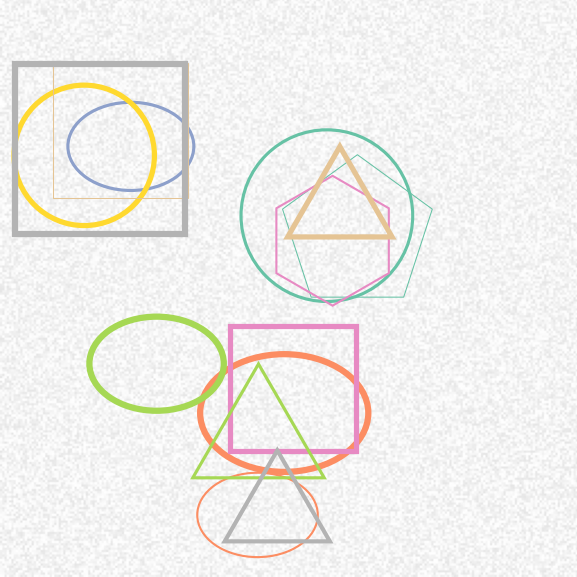[{"shape": "pentagon", "thickness": 0.5, "radius": 0.68, "center": [0.619, 0.595]}, {"shape": "circle", "thickness": 1.5, "radius": 0.74, "center": [0.566, 0.626]}, {"shape": "oval", "thickness": 3, "radius": 0.73, "center": [0.492, 0.284]}, {"shape": "oval", "thickness": 1, "radius": 0.52, "center": [0.446, 0.107]}, {"shape": "oval", "thickness": 1.5, "radius": 0.55, "center": [0.227, 0.746]}, {"shape": "square", "thickness": 2.5, "radius": 0.54, "center": [0.508, 0.327]}, {"shape": "hexagon", "thickness": 1, "radius": 0.56, "center": [0.576, 0.582]}, {"shape": "triangle", "thickness": 1.5, "radius": 0.66, "center": [0.448, 0.237]}, {"shape": "oval", "thickness": 3, "radius": 0.58, "center": [0.271, 0.369]}, {"shape": "circle", "thickness": 2.5, "radius": 0.61, "center": [0.146, 0.73]}, {"shape": "triangle", "thickness": 2.5, "radius": 0.52, "center": [0.589, 0.641]}, {"shape": "square", "thickness": 0.5, "radius": 0.58, "center": [0.209, 0.773]}, {"shape": "triangle", "thickness": 2, "radius": 0.53, "center": [0.48, 0.114]}, {"shape": "square", "thickness": 3, "radius": 0.74, "center": [0.173, 0.741]}]